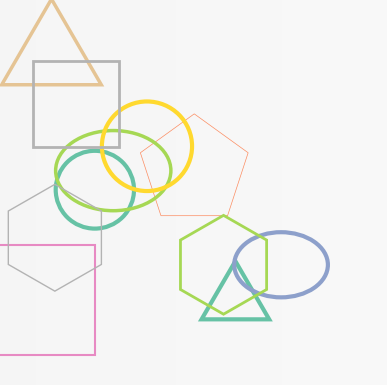[{"shape": "triangle", "thickness": 3, "radius": 0.5, "center": [0.607, 0.221]}, {"shape": "circle", "thickness": 3, "radius": 0.51, "center": [0.245, 0.507]}, {"shape": "pentagon", "thickness": 0.5, "radius": 0.73, "center": [0.501, 0.558]}, {"shape": "oval", "thickness": 3, "radius": 0.6, "center": [0.725, 0.312]}, {"shape": "square", "thickness": 1.5, "radius": 0.71, "center": [0.103, 0.221]}, {"shape": "hexagon", "thickness": 2, "radius": 0.64, "center": [0.577, 0.312]}, {"shape": "oval", "thickness": 2.5, "radius": 0.74, "center": [0.292, 0.557]}, {"shape": "circle", "thickness": 3, "radius": 0.58, "center": [0.379, 0.62]}, {"shape": "triangle", "thickness": 2.5, "radius": 0.74, "center": [0.133, 0.854]}, {"shape": "hexagon", "thickness": 1, "radius": 0.69, "center": [0.142, 0.382]}, {"shape": "square", "thickness": 2, "radius": 0.55, "center": [0.197, 0.73]}]